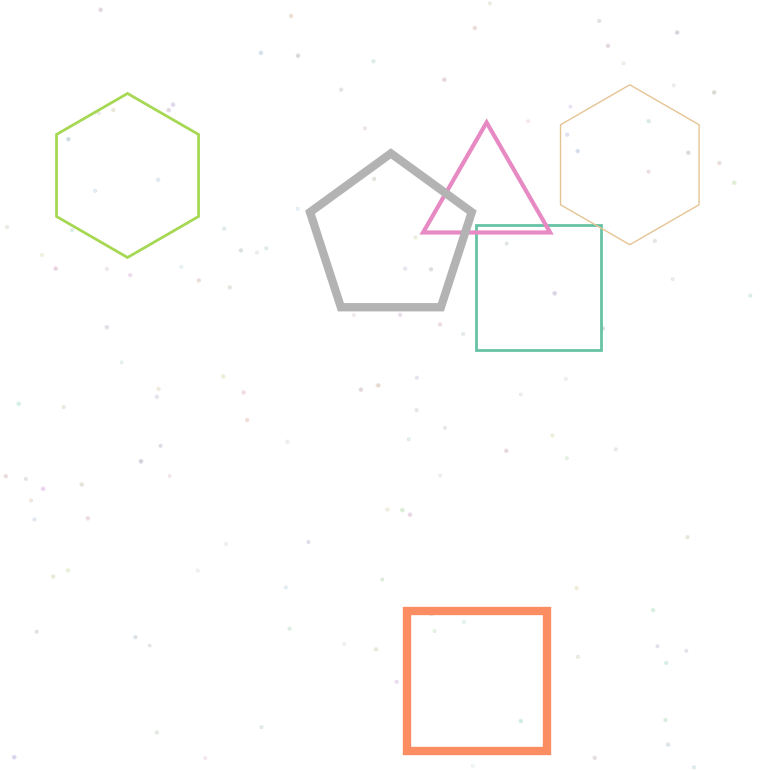[{"shape": "square", "thickness": 1, "radius": 0.41, "center": [0.699, 0.627]}, {"shape": "square", "thickness": 3, "radius": 0.45, "center": [0.62, 0.116]}, {"shape": "triangle", "thickness": 1.5, "radius": 0.48, "center": [0.632, 0.746]}, {"shape": "hexagon", "thickness": 1, "radius": 0.53, "center": [0.166, 0.772]}, {"shape": "hexagon", "thickness": 0.5, "radius": 0.52, "center": [0.818, 0.786]}, {"shape": "pentagon", "thickness": 3, "radius": 0.55, "center": [0.508, 0.69]}]